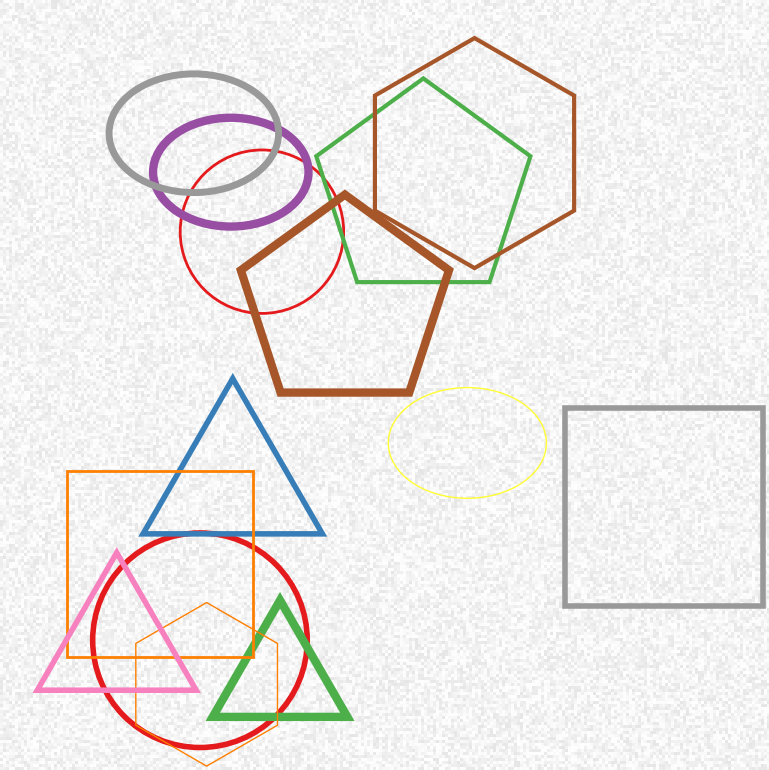[{"shape": "circle", "thickness": 1, "radius": 0.53, "center": [0.34, 0.699]}, {"shape": "circle", "thickness": 2, "radius": 0.7, "center": [0.26, 0.169]}, {"shape": "triangle", "thickness": 2, "radius": 0.67, "center": [0.302, 0.374]}, {"shape": "pentagon", "thickness": 1.5, "radius": 0.73, "center": [0.55, 0.752]}, {"shape": "triangle", "thickness": 3, "radius": 0.5, "center": [0.364, 0.119]}, {"shape": "oval", "thickness": 3, "radius": 0.5, "center": [0.3, 0.776]}, {"shape": "hexagon", "thickness": 0.5, "radius": 0.53, "center": [0.268, 0.111]}, {"shape": "square", "thickness": 1, "radius": 0.6, "center": [0.208, 0.268]}, {"shape": "oval", "thickness": 0.5, "radius": 0.51, "center": [0.607, 0.425]}, {"shape": "hexagon", "thickness": 1.5, "radius": 0.75, "center": [0.616, 0.801]}, {"shape": "pentagon", "thickness": 3, "radius": 0.71, "center": [0.448, 0.605]}, {"shape": "triangle", "thickness": 2, "radius": 0.6, "center": [0.152, 0.163]}, {"shape": "square", "thickness": 2, "radius": 0.64, "center": [0.862, 0.341]}, {"shape": "oval", "thickness": 2.5, "radius": 0.55, "center": [0.252, 0.827]}]